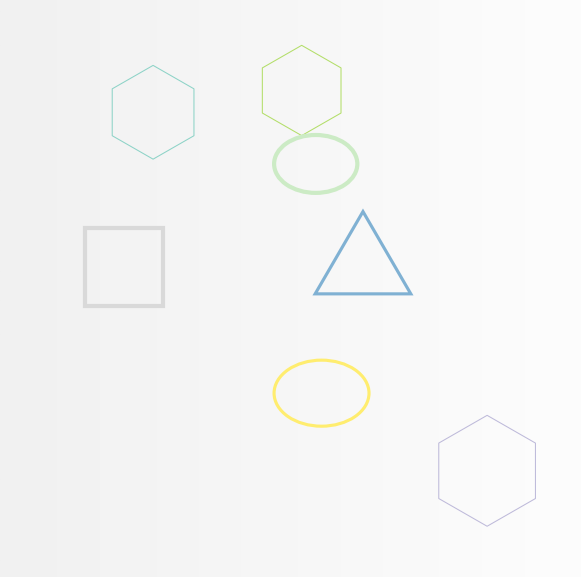[{"shape": "hexagon", "thickness": 0.5, "radius": 0.41, "center": [0.263, 0.805]}, {"shape": "hexagon", "thickness": 0.5, "radius": 0.48, "center": [0.838, 0.184]}, {"shape": "triangle", "thickness": 1.5, "radius": 0.47, "center": [0.624, 0.538]}, {"shape": "hexagon", "thickness": 0.5, "radius": 0.39, "center": [0.519, 0.842]}, {"shape": "square", "thickness": 2, "radius": 0.34, "center": [0.214, 0.537]}, {"shape": "oval", "thickness": 2, "radius": 0.36, "center": [0.543, 0.715]}, {"shape": "oval", "thickness": 1.5, "radius": 0.41, "center": [0.553, 0.318]}]